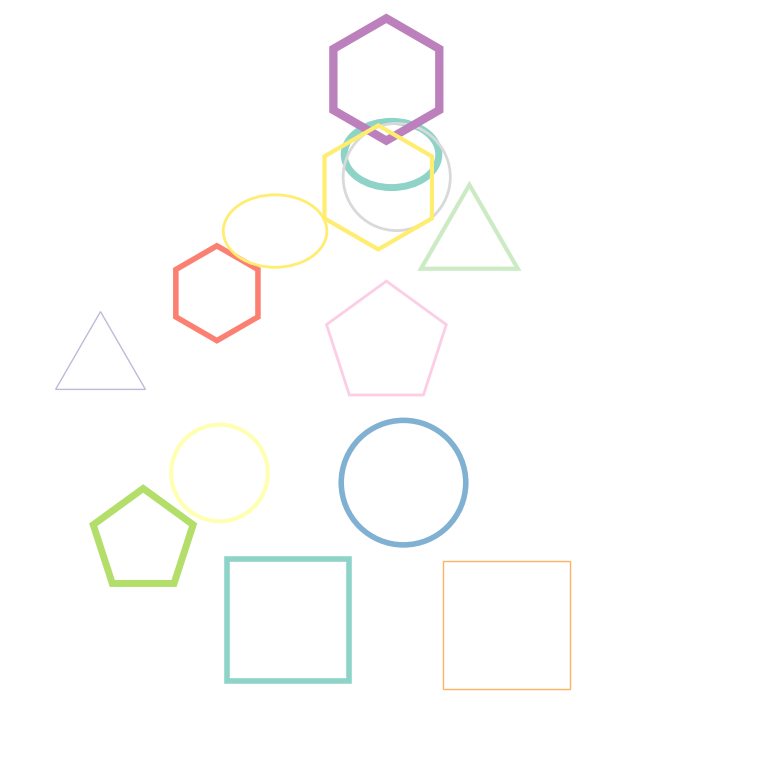[{"shape": "oval", "thickness": 2.5, "radius": 0.31, "center": [0.508, 0.799]}, {"shape": "square", "thickness": 2, "radius": 0.4, "center": [0.374, 0.195]}, {"shape": "circle", "thickness": 1.5, "radius": 0.31, "center": [0.285, 0.386]}, {"shape": "triangle", "thickness": 0.5, "radius": 0.34, "center": [0.131, 0.528]}, {"shape": "hexagon", "thickness": 2, "radius": 0.31, "center": [0.282, 0.619]}, {"shape": "circle", "thickness": 2, "radius": 0.4, "center": [0.524, 0.373]}, {"shape": "square", "thickness": 0.5, "radius": 0.41, "center": [0.658, 0.189]}, {"shape": "pentagon", "thickness": 2.5, "radius": 0.34, "center": [0.186, 0.297]}, {"shape": "pentagon", "thickness": 1, "radius": 0.41, "center": [0.502, 0.553]}, {"shape": "circle", "thickness": 1, "radius": 0.35, "center": [0.515, 0.77]}, {"shape": "hexagon", "thickness": 3, "radius": 0.4, "center": [0.502, 0.897]}, {"shape": "triangle", "thickness": 1.5, "radius": 0.36, "center": [0.61, 0.687]}, {"shape": "oval", "thickness": 1, "radius": 0.34, "center": [0.357, 0.7]}, {"shape": "hexagon", "thickness": 1.5, "radius": 0.4, "center": [0.491, 0.757]}]